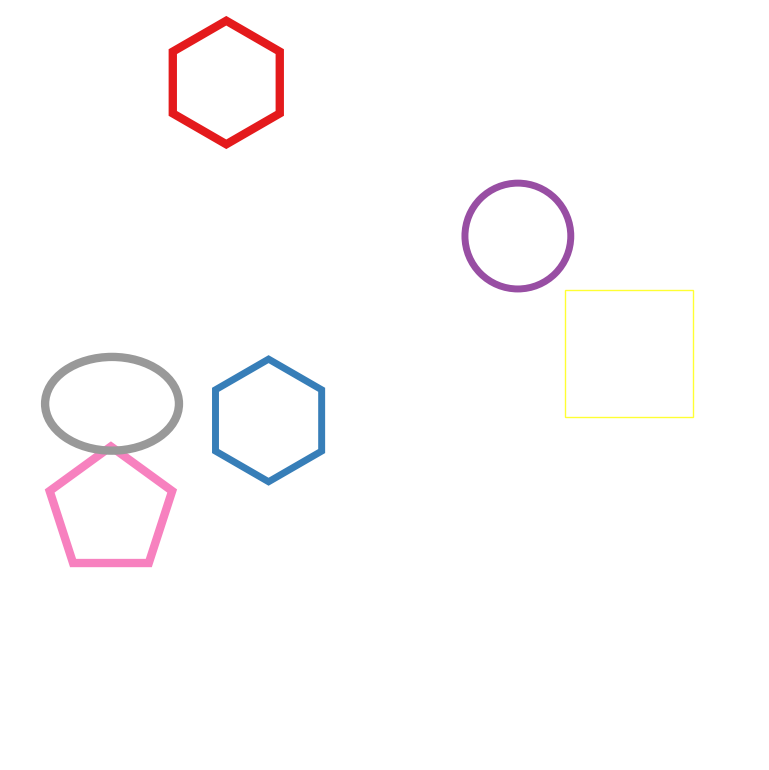[{"shape": "hexagon", "thickness": 3, "radius": 0.4, "center": [0.294, 0.893]}, {"shape": "hexagon", "thickness": 2.5, "radius": 0.4, "center": [0.349, 0.454]}, {"shape": "circle", "thickness": 2.5, "radius": 0.34, "center": [0.673, 0.693]}, {"shape": "square", "thickness": 0.5, "radius": 0.41, "center": [0.817, 0.541]}, {"shape": "pentagon", "thickness": 3, "radius": 0.42, "center": [0.144, 0.336]}, {"shape": "oval", "thickness": 3, "radius": 0.43, "center": [0.145, 0.476]}]